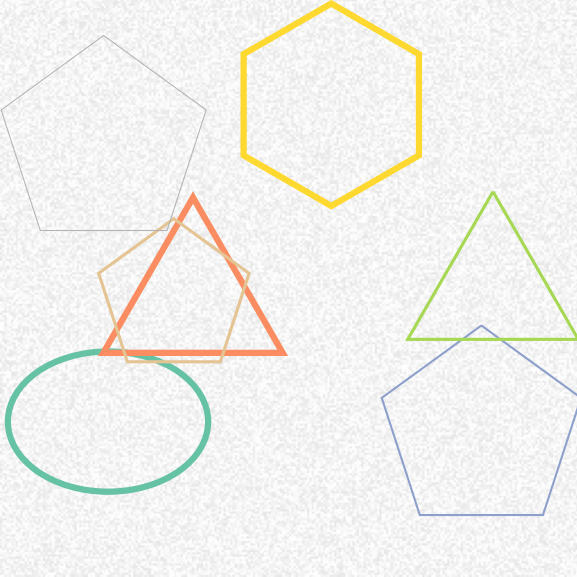[{"shape": "oval", "thickness": 3, "radius": 0.87, "center": [0.187, 0.269]}, {"shape": "triangle", "thickness": 3, "radius": 0.9, "center": [0.334, 0.478]}, {"shape": "pentagon", "thickness": 1, "radius": 0.91, "center": [0.834, 0.254]}, {"shape": "triangle", "thickness": 1.5, "radius": 0.85, "center": [0.854, 0.497]}, {"shape": "hexagon", "thickness": 3, "radius": 0.88, "center": [0.574, 0.818]}, {"shape": "pentagon", "thickness": 1.5, "radius": 0.68, "center": [0.301, 0.483]}, {"shape": "pentagon", "thickness": 0.5, "radius": 0.93, "center": [0.179, 0.751]}]